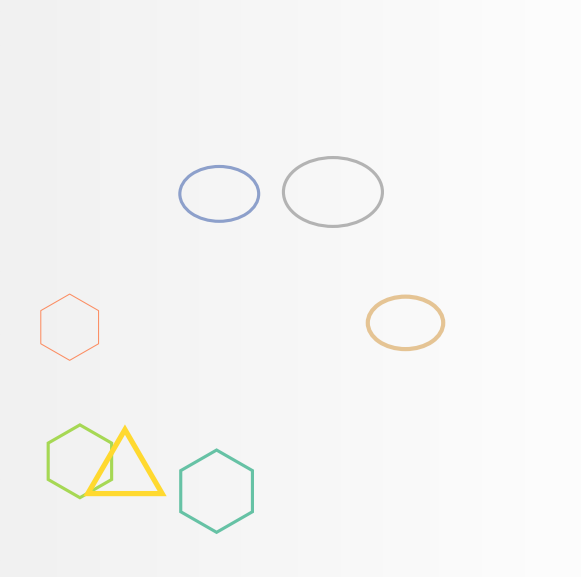[{"shape": "hexagon", "thickness": 1.5, "radius": 0.36, "center": [0.373, 0.149]}, {"shape": "hexagon", "thickness": 0.5, "radius": 0.29, "center": [0.12, 0.433]}, {"shape": "oval", "thickness": 1.5, "radius": 0.34, "center": [0.377, 0.663]}, {"shape": "hexagon", "thickness": 1.5, "radius": 0.32, "center": [0.137, 0.2]}, {"shape": "triangle", "thickness": 2.5, "radius": 0.37, "center": [0.215, 0.181]}, {"shape": "oval", "thickness": 2, "radius": 0.32, "center": [0.698, 0.44]}, {"shape": "oval", "thickness": 1.5, "radius": 0.43, "center": [0.573, 0.667]}]